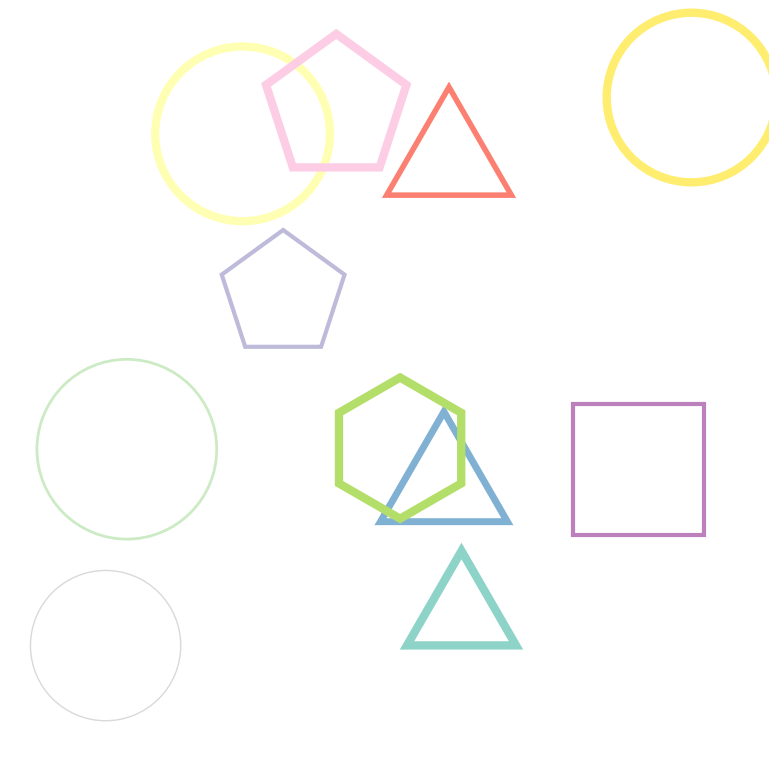[{"shape": "triangle", "thickness": 3, "radius": 0.41, "center": [0.599, 0.203]}, {"shape": "circle", "thickness": 3, "radius": 0.57, "center": [0.315, 0.826]}, {"shape": "pentagon", "thickness": 1.5, "radius": 0.42, "center": [0.368, 0.617]}, {"shape": "triangle", "thickness": 2, "radius": 0.47, "center": [0.583, 0.793]}, {"shape": "triangle", "thickness": 2.5, "radius": 0.48, "center": [0.577, 0.37]}, {"shape": "hexagon", "thickness": 3, "radius": 0.46, "center": [0.52, 0.418]}, {"shape": "pentagon", "thickness": 3, "radius": 0.48, "center": [0.437, 0.86]}, {"shape": "circle", "thickness": 0.5, "radius": 0.49, "center": [0.137, 0.162]}, {"shape": "square", "thickness": 1.5, "radius": 0.42, "center": [0.829, 0.39]}, {"shape": "circle", "thickness": 1, "radius": 0.58, "center": [0.165, 0.417]}, {"shape": "circle", "thickness": 3, "radius": 0.55, "center": [0.898, 0.873]}]